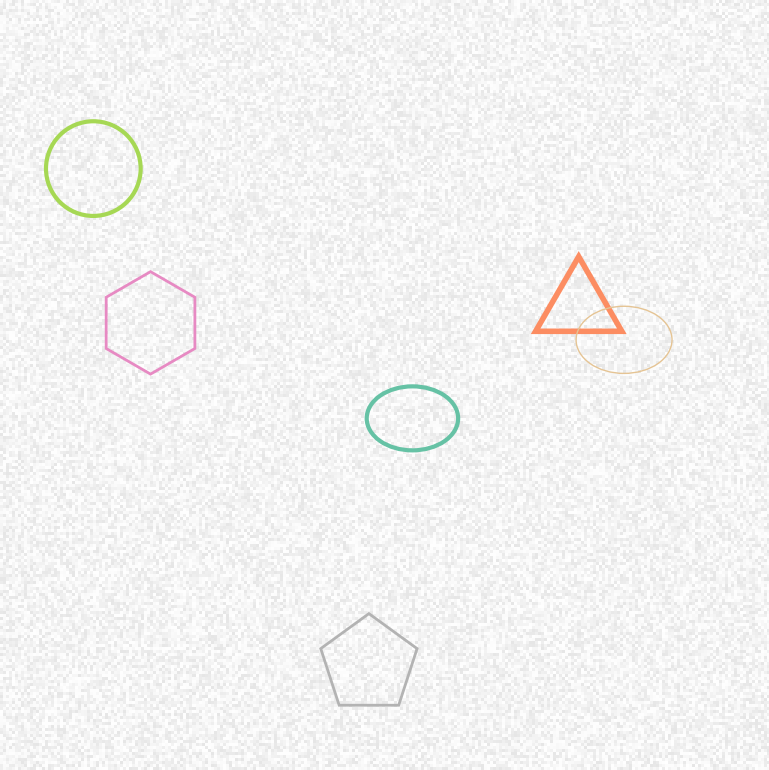[{"shape": "oval", "thickness": 1.5, "radius": 0.3, "center": [0.536, 0.457]}, {"shape": "triangle", "thickness": 2, "radius": 0.32, "center": [0.752, 0.602]}, {"shape": "hexagon", "thickness": 1, "radius": 0.33, "center": [0.195, 0.581]}, {"shape": "circle", "thickness": 1.5, "radius": 0.31, "center": [0.121, 0.781]}, {"shape": "oval", "thickness": 0.5, "radius": 0.31, "center": [0.81, 0.559]}, {"shape": "pentagon", "thickness": 1, "radius": 0.33, "center": [0.479, 0.137]}]